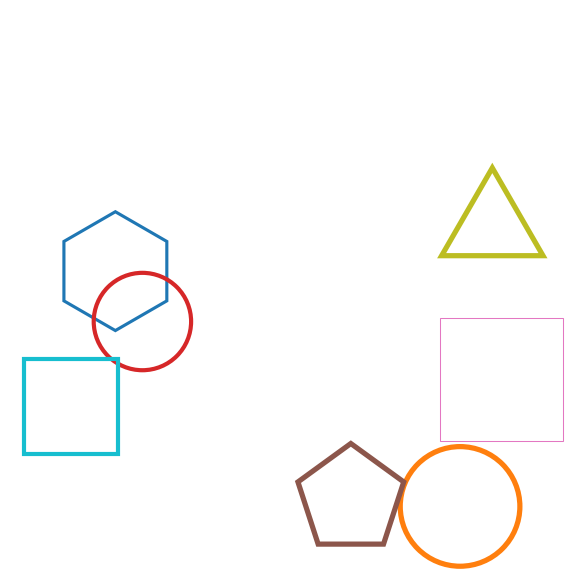[{"shape": "hexagon", "thickness": 1.5, "radius": 0.51, "center": [0.2, 0.53]}, {"shape": "circle", "thickness": 2.5, "radius": 0.52, "center": [0.797, 0.122]}, {"shape": "circle", "thickness": 2, "radius": 0.42, "center": [0.247, 0.442]}, {"shape": "pentagon", "thickness": 2.5, "radius": 0.48, "center": [0.607, 0.135]}, {"shape": "square", "thickness": 0.5, "radius": 0.53, "center": [0.868, 0.342]}, {"shape": "triangle", "thickness": 2.5, "radius": 0.51, "center": [0.852, 0.607]}, {"shape": "square", "thickness": 2, "radius": 0.41, "center": [0.123, 0.296]}]